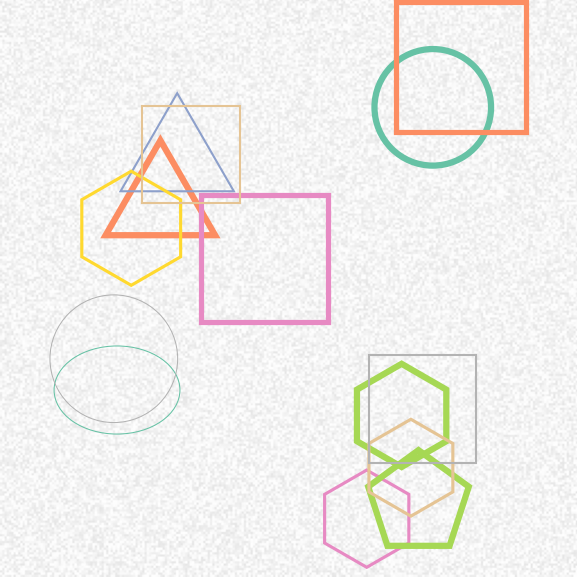[{"shape": "oval", "thickness": 0.5, "radius": 0.54, "center": [0.203, 0.324]}, {"shape": "circle", "thickness": 3, "radius": 0.5, "center": [0.749, 0.813]}, {"shape": "triangle", "thickness": 3, "radius": 0.55, "center": [0.278, 0.647]}, {"shape": "square", "thickness": 2.5, "radius": 0.56, "center": [0.798, 0.883]}, {"shape": "triangle", "thickness": 1, "radius": 0.57, "center": [0.307, 0.725]}, {"shape": "hexagon", "thickness": 1.5, "radius": 0.42, "center": [0.635, 0.101]}, {"shape": "square", "thickness": 2.5, "radius": 0.55, "center": [0.458, 0.551]}, {"shape": "hexagon", "thickness": 3, "radius": 0.45, "center": [0.695, 0.28]}, {"shape": "pentagon", "thickness": 3, "radius": 0.46, "center": [0.725, 0.128]}, {"shape": "hexagon", "thickness": 1.5, "radius": 0.49, "center": [0.227, 0.604]}, {"shape": "square", "thickness": 1, "radius": 0.42, "center": [0.331, 0.732]}, {"shape": "hexagon", "thickness": 1.5, "radius": 0.42, "center": [0.711, 0.189]}, {"shape": "circle", "thickness": 0.5, "radius": 0.55, "center": [0.197, 0.378]}, {"shape": "square", "thickness": 1, "radius": 0.47, "center": [0.731, 0.291]}]